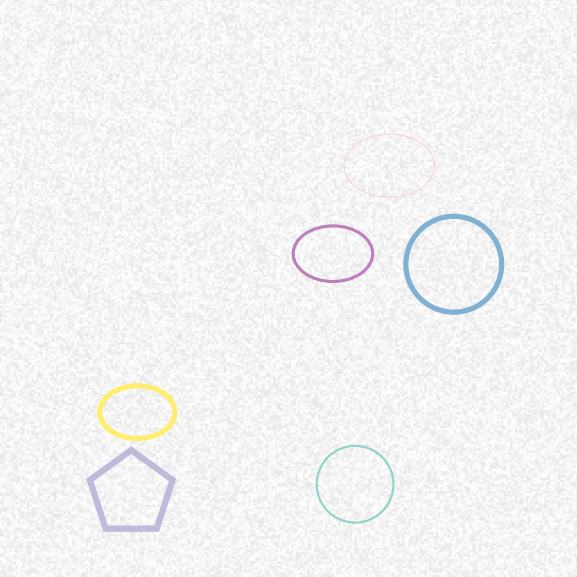[{"shape": "circle", "thickness": 1, "radius": 0.33, "center": [0.615, 0.161]}, {"shape": "pentagon", "thickness": 3, "radius": 0.38, "center": [0.227, 0.145]}, {"shape": "circle", "thickness": 2.5, "radius": 0.41, "center": [0.786, 0.542]}, {"shape": "oval", "thickness": 0.5, "radius": 0.39, "center": [0.674, 0.712]}, {"shape": "oval", "thickness": 1.5, "radius": 0.34, "center": [0.577, 0.56]}, {"shape": "oval", "thickness": 2.5, "radius": 0.33, "center": [0.238, 0.285]}]